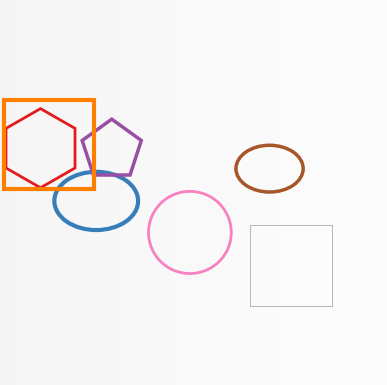[{"shape": "hexagon", "thickness": 2, "radius": 0.51, "center": [0.105, 0.615]}, {"shape": "oval", "thickness": 3, "radius": 0.54, "center": [0.248, 0.478]}, {"shape": "pentagon", "thickness": 2.5, "radius": 0.4, "center": [0.288, 0.61]}, {"shape": "square", "thickness": 3, "radius": 0.58, "center": [0.127, 0.625]}, {"shape": "oval", "thickness": 2.5, "radius": 0.43, "center": [0.696, 0.562]}, {"shape": "circle", "thickness": 2, "radius": 0.53, "center": [0.49, 0.396]}, {"shape": "square", "thickness": 0.5, "radius": 0.53, "center": [0.75, 0.311]}]